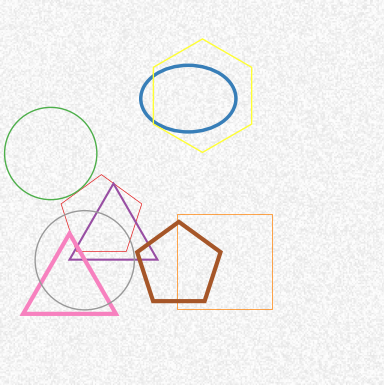[{"shape": "pentagon", "thickness": 0.5, "radius": 0.55, "center": [0.263, 0.436]}, {"shape": "oval", "thickness": 2.5, "radius": 0.62, "center": [0.489, 0.744]}, {"shape": "circle", "thickness": 1, "radius": 0.6, "center": [0.132, 0.601]}, {"shape": "triangle", "thickness": 1.5, "radius": 0.66, "center": [0.295, 0.391]}, {"shape": "square", "thickness": 0.5, "radius": 0.61, "center": [0.583, 0.321]}, {"shape": "hexagon", "thickness": 1, "radius": 0.74, "center": [0.526, 0.751]}, {"shape": "pentagon", "thickness": 3, "radius": 0.57, "center": [0.465, 0.31]}, {"shape": "triangle", "thickness": 3, "radius": 0.7, "center": [0.181, 0.254]}, {"shape": "circle", "thickness": 1, "radius": 0.64, "center": [0.22, 0.324]}]